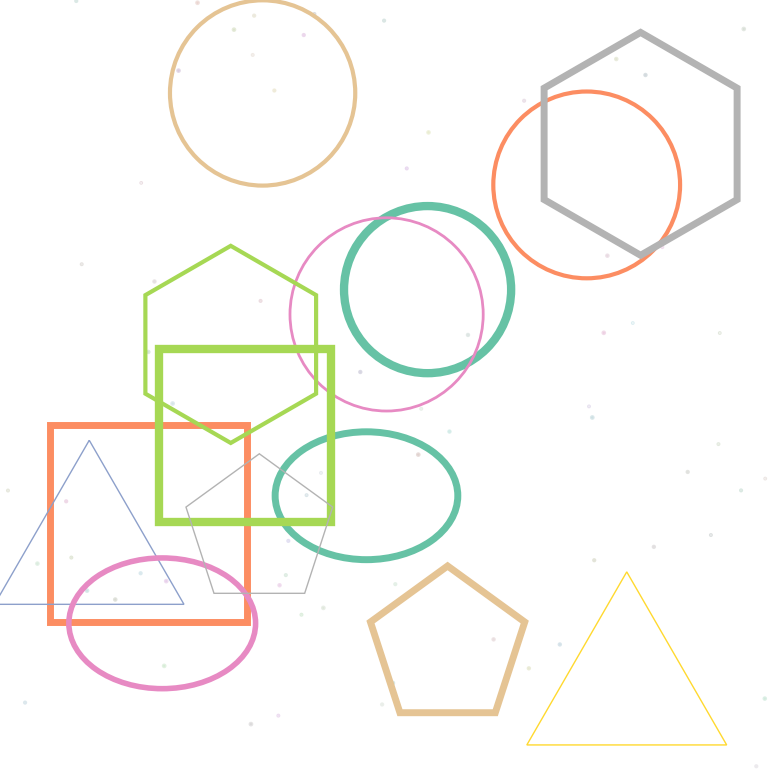[{"shape": "oval", "thickness": 2.5, "radius": 0.59, "center": [0.476, 0.356]}, {"shape": "circle", "thickness": 3, "radius": 0.54, "center": [0.555, 0.624]}, {"shape": "circle", "thickness": 1.5, "radius": 0.61, "center": [0.762, 0.76]}, {"shape": "square", "thickness": 2.5, "radius": 0.64, "center": [0.193, 0.32]}, {"shape": "triangle", "thickness": 0.5, "radius": 0.71, "center": [0.116, 0.286]}, {"shape": "circle", "thickness": 1, "radius": 0.63, "center": [0.502, 0.592]}, {"shape": "oval", "thickness": 2, "radius": 0.61, "center": [0.211, 0.191]}, {"shape": "hexagon", "thickness": 1.5, "radius": 0.64, "center": [0.3, 0.553]}, {"shape": "square", "thickness": 3, "radius": 0.56, "center": [0.318, 0.435]}, {"shape": "triangle", "thickness": 0.5, "radius": 0.75, "center": [0.814, 0.107]}, {"shape": "circle", "thickness": 1.5, "radius": 0.6, "center": [0.341, 0.879]}, {"shape": "pentagon", "thickness": 2.5, "radius": 0.53, "center": [0.581, 0.16]}, {"shape": "pentagon", "thickness": 0.5, "radius": 0.5, "center": [0.337, 0.31]}, {"shape": "hexagon", "thickness": 2.5, "radius": 0.72, "center": [0.832, 0.813]}]